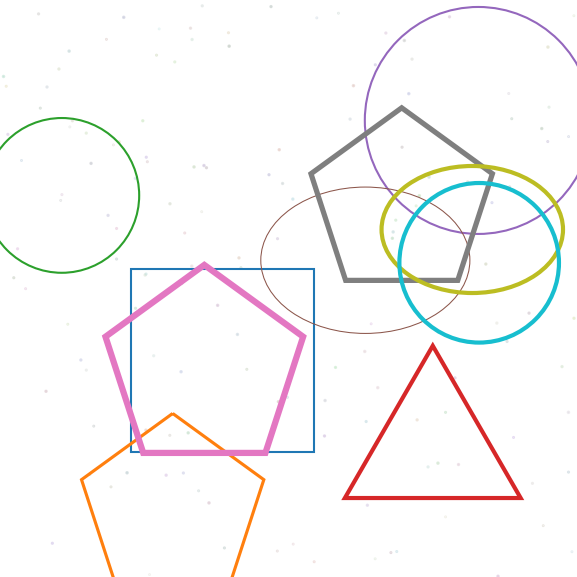[{"shape": "square", "thickness": 1, "radius": 0.79, "center": [0.386, 0.375]}, {"shape": "pentagon", "thickness": 1.5, "radius": 0.83, "center": [0.299, 0.117]}, {"shape": "circle", "thickness": 1, "radius": 0.67, "center": [0.107, 0.661]}, {"shape": "triangle", "thickness": 2, "radius": 0.88, "center": [0.749, 0.225]}, {"shape": "circle", "thickness": 1, "radius": 0.98, "center": [0.828, 0.791]}, {"shape": "oval", "thickness": 0.5, "radius": 0.91, "center": [0.633, 0.548]}, {"shape": "pentagon", "thickness": 3, "radius": 0.9, "center": [0.354, 0.36]}, {"shape": "pentagon", "thickness": 2.5, "radius": 0.83, "center": [0.696, 0.647]}, {"shape": "oval", "thickness": 2, "radius": 0.79, "center": [0.818, 0.602]}, {"shape": "circle", "thickness": 2, "radius": 0.69, "center": [0.83, 0.544]}]